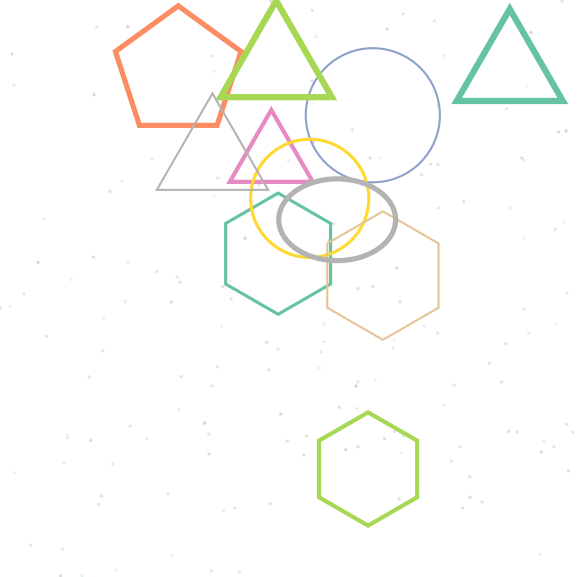[{"shape": "triangle", "thickness": 3, "radius": 0.53, "center": [0.883, 0.877]}, {"shape": "hexagon", "thickness": 1.5, "radius": 0.52, "center": [0.482, 0.56]}, {"shape": "pentagon", "thickness": 2.5, "radius": 0.57, "center": [0.309, 0.875]}, {"shape": "circle", "thickness": 1, "radius": 0.58, "center": [0.646, 0.8]}, {"shape": "triangle", "thickness": 2, "radius": 0.42, "center": [0.47, 0.726]}, {"shape": "hexagon", "thickness": 2, "radius": 0.49, "center": [0.637, 0.187]}, {"shape": "triangle", "thickness": 3, "radius": 0.56, "center": [0.478, 0.887]}, {"shape": "circle", "thickness": 1.5, "radius": 0.51, "center": [0.536, 0.656]}, {"shape": "hexagon", "thickness": 1, "radius": 0.56, "center": [0.663, 0.522]}, {"shape": "triangle", "thickness": 1, "radius": 0.56, "center": [0.368, 0.726]}, {"shape": "oval", "thickness": 2.5, "radius": 0.51, "center": [0.584, 0.619]}]